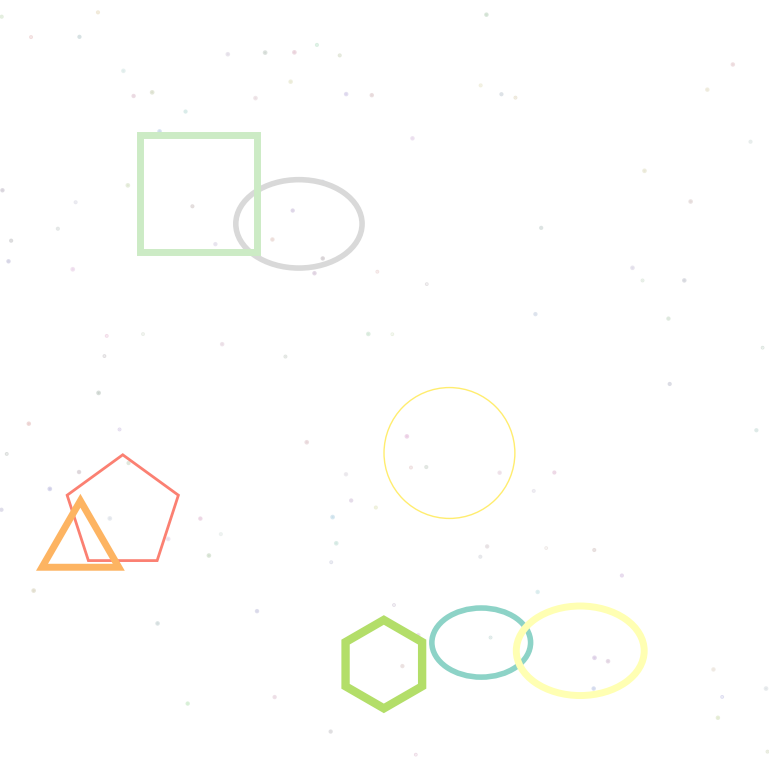[{"shape": "oval", "thickness": 2, "radius": 0.32, "center": [0.625, 0.165]}, {"shape": "oval", "thickness": 2.5, "radius": 0.42, "center": [0.754, 0.155]}, {"shape": "pentagon", "thickness": 1, "radius": 0.38, "center": [0.159, 0.333]}, {"shape": "triangle", "thickness": 2.5, "radius": 0.29, "center": [0.104, 0.292]}, {"shape": "hexagon", "thickness": 3, "radius": 0.29, "center": [0.498, 0.137]}, {"shape": "oval", "thickness": 2, "radius": 0.41, "center": [0.388, 0.709]}, {"shape": "square", "thickness": 2.5, "radius": 0.38, "center": [0.258, 0.749]}, {"shape": "circle", "thickness": 0.5, "radius": 0.42, "center": [0.584, 0.412]}]